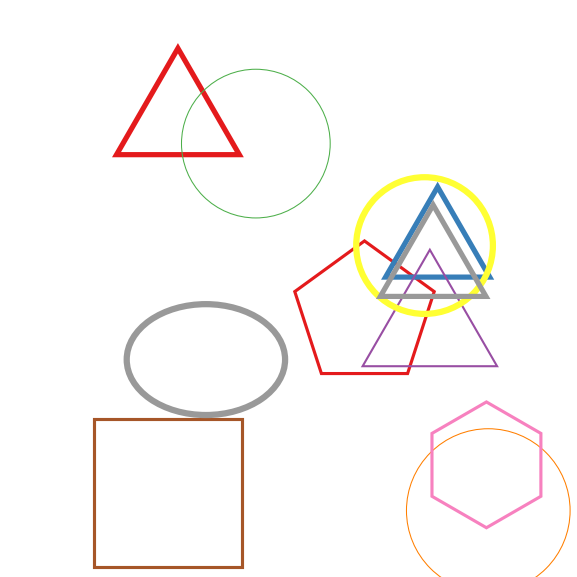[{"shape": "pentagon", "thickness": 1.5, "radius": 0.63, "center": [0.631, 0.455]}, {"shape": "triangle", "thickness": 2.5, "radius": 0.61, "center": [0.308, 0.793]}, {"shape": "triangle", "thickness": 2.5, "radius": 0.52, "center": [0.758, 0.571]}, {"shape": "circle", "thickness": 0.5, "radius": 0.64, "center": [0.443, 0.75]}, {"shape": "triangle", "thickness": 1, "radius": 0.67, "center": [0.744, 0.432]}, {"shape": "circle", "thickness": 0.5, "radius": 0.71, "center": [0.846, 0.115]}, {"shape": "circle", "thickness": 3, "radius": 0.59, "center": [0.735, 0.574]}, {"shape": "square", "thickness": 1.5, "radius": 0.64, "center": [0.291, 0.145]}, {"shape": "hexagon", "thickness": 1.5, "radius": 0.54, "center": [0.842, 0.194]}, {"shape": "oval", "thickness": 3, "radius": 0.69, "center": [0.357, 0.376]}, {"shape": "triangle", "thickness": 2.5, "radius": 0.53, "center": [0.75, 0.539]}]